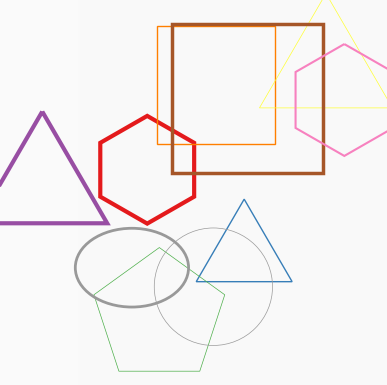[{"shape": "hexagon", "thickness": 3, "radius": 0.7, "center": [0.38, 0.559]}, {"shape": "triangle", "thickness": 1, "radius": 0.71, "center": [0.63, 0.34]}, {"shape": "pentagon", "thickness": 0.5, "radius": 0.89, "center": [0.411, 0.179]}, {"shape": "triangle", "thickness": 3, "radius": 0.97, "center": [0.109, 0.517]}, {"shape": "square", "thickness": 1, "radius": 0.76, "center": [0.557, 0.779]}, {"shape": "triangle", "thickness": 0.5, "radius": 0.99, "center": [0.841, 0.819]}, {"shape": "square", "thickness": 2.5, "radius": 0.97, "center": [0.638, 0.744]}, {"shape": "hexagon", "thickness": 1.5, "radius": 0.73, "center": [0.889, 0.74]}, {"shape": "circle", "thickness": 0.5, "radius": 0.76, "center": [0.551, 0.255]}, {"shape": "oval", "thickness": 2, "radius": 0.73, "center": [0.34, 0.305]}]